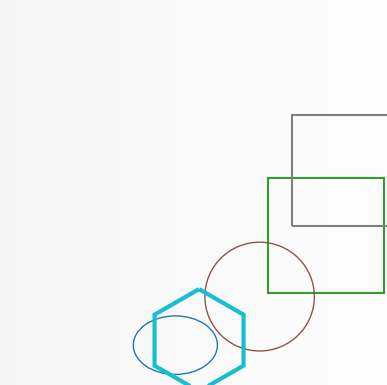[{"shape": "oval", "thickness": 1, "radius": 0.54, "center": [0.453, 0.103]}, {"shape": "square", "thickness": 1.5, "radius": 0.75, "center": [0.842, 0.388]}, {"shape": "circle", "thickness": 1, "radius": 0.71, "center": [0.67, 0.23]}, {"shape": "square", "thickness": 1.5, "radius": 0.72, "center": [0.898, 0.557]}, {"shape": "hexagon", "thickness": 3, "radius": 0.66, "center": [0.514, 0.116]}]